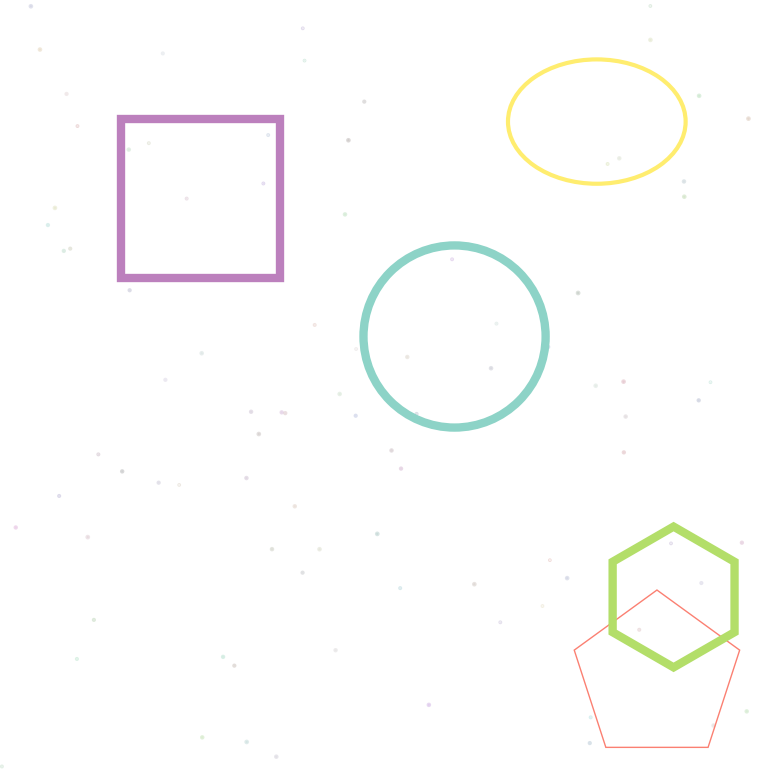[{"shape": "circle", "thickness": 3, "radius": 0.59, "center": [0.59, 0.563]}, {"shape": "pentagon", "thickness": 0.5, "radius": 0.56, "center": [0.853, 0.121]}, {"shape": "hexagon", "thickness": 3, "radius": 0.46, "center": [0.875, 0.225]}, {"shape": "square", "thickness": 3, "radius": 0.51, "center": [0.261, 0.742]}, {"shape": "oval", "thickness": 1.5, "radius": 0.58, "center": [0.775, 0.842]}]